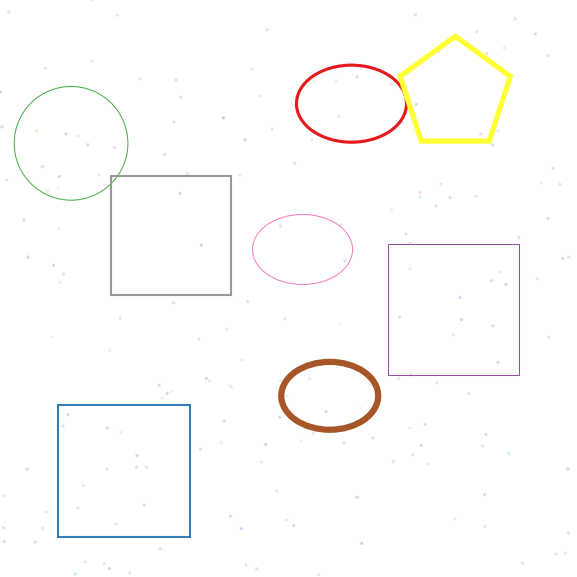[{"shape": "oval", "thickness": 1.5, "radius": 0.48, "center": [0.609, 0.82]}, {"shape": "square", "thickness": 1, "radius": 0.57, "center": [0.214, 0.183]}, {"shape": "circle", "thickness": 0.5, "radius": 0.49, "center": [0.123, 0.751]}, {"shape": "square", "thickness": 0.5, "radius": 0.57, "center": [0.785, 0.464]}, {"shape": "pentagon", "thickness": 2.5, "radius": 0.5, "center": [0.788, 0.836]}, {"shape": "oval", "thickness": 3, "radius": 0.42, "center": [0.571, 0.314]}, {"shape": "oval", "thickness": 0.5, "radius": 0.43, "center": [0.524, 0.567]}, {"shape": "square", "thickness": 1, "radius": 0.52, "center": [0.296, 0.591]}]